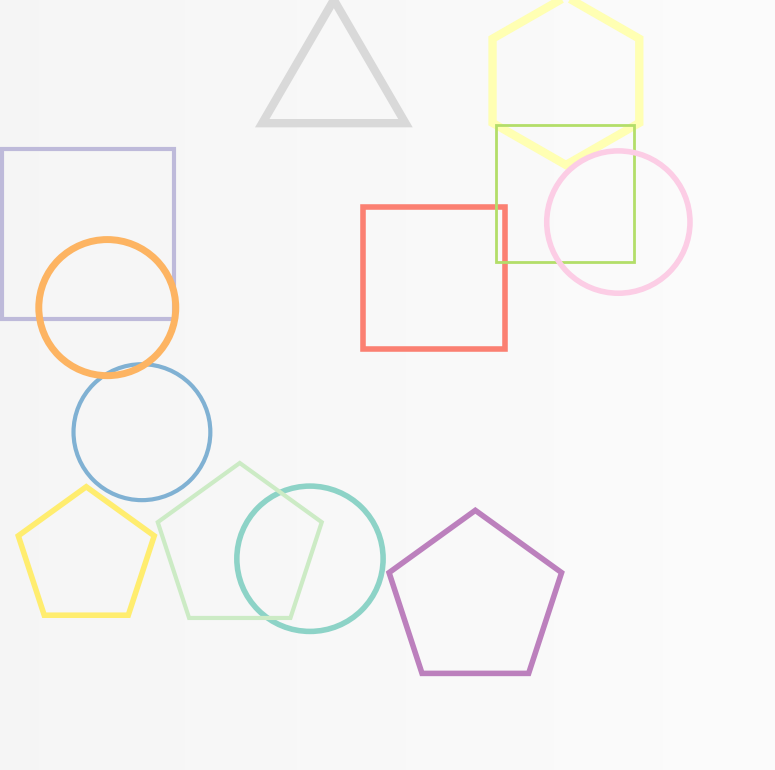[{"shape": "circle", "thickness": 2, "radius": 0.47, "center": [0.4, 0.274]}, {"shape": "hexagon", "thickness": 3, "radius": 0.55, "center": [0.73, 0.895]}, {"shape": "square", "thickness": 1.5, "radius": 0.55, "center": [0.113, 0.696]}, {"shape": "square", "thickness": 2, "radius": 0.46, "center": [0.56, 0.639]}, {"shape": "circle", "thickness": 1.5, "radius": 0.44, "center": [0.183, 0.439]}, {"shape": "circle", "thickness": 2.5, "radius": 0.44, "center": [0.138, 0.601]}, {"shape": "square", "thickness": 1, "radius": 0.44, "center": [0.729, 0.748]}, {"shape": "circle", "thickness": 2, "radius": 0.46, "center": [0.798, 0.712]}, {"shape": "triangle", "thickness": 3, "radius": 0.53, "center": [0.431, 0.893]}, {"shape": "pentagon", "thickness": 2, "radius": 0.59, "center": [0.613, 0.22]}, {"shape": "pentagon", "thickness": 1.5, "radius": 0.56, "center": [0.309, 0.287]}, {"shape": "pentagon", "thickness": 2, "radius": 0.46, "center": [0.111, 0.276]}]